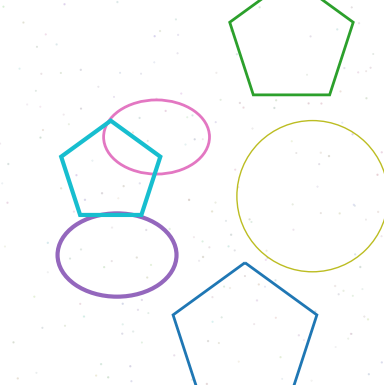[{"shape": "pentagon", "thickness": 2, "radius": 0.98, "center": [0.636, 0.121]}, {"shape": "pentagon", "thickness": 2, "radius": 0.84, "center": [0.757, 0.89]}, {"shape": "oval", "thickness": 3, "radius": 0.77, "center": [0.304, 0.338]}, {"shape": "oval", "thickness": 2, "radius": 0.69, "center": [0.407, 0.644]}, {"shape": "circle", "thickness": 1, "radius": 0.98, "center": [0.812, 0.49]}, {"shape": "pentagon", "thickness": 3, "radius": 0.68, "center": [0.288, 0.551]}]